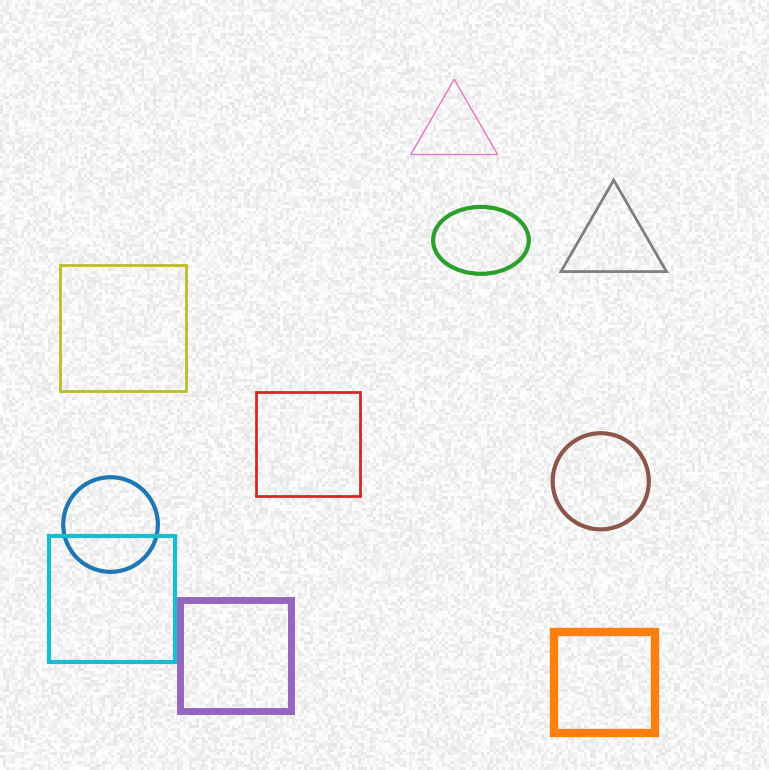[{"shape": "circle", "thickness": 1.5, "radius": 0.31, "center": [0.144, 0.319]}, {"shape": "square", "thickness": 3, "radius": 0.33, "center": [0.785, 0.114]}, {"shape": "oval", "thickness": 1.5, "radius": 0.31, "center": [0.625, 0.688]}, {"shape": "square", "thickness": 1, "radius": 0.34, "center": [0.4, 0.423]}, {"shape": "square", "thickness": 2.5, "radius": 0.36, "center": [0.306, 0.148]}, {"shape": "circle", "thickness": 1.5, "radius": 0.31, "center": [0.78, 0.375]}, {"shape": "triangle", "thickness": 0.5, "radius": 0.33, "center": [0.59, 0.832]}, {"shape": "triangle", "thickness": 1, "radius": 0.4, "center": [0.797, 0.687]}, {"shape": "square", "thickness": 1, "radius": 0.41, "center": [0.159, 0.574]}, {"shape": "square", "thickness": 1.5, "radius": 0.41, "center": [0.146, 0.222]}]